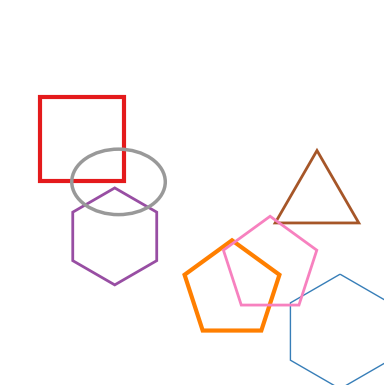[{"shape": "square", "thickness": 3, "radius": 0.55, "center": [0.213, 0.64]}, {"shape": "hexagon", "thickness": 1, "radius": 0.74, "center": [0.883, 0.139]}, {"shape": "hexagon", "thickness": 2, "radius": 0.63, "center": [0.298, 0.386]}, {"shape": "pentagon", "thickness": 3, "radius": 0.65, "center": [0.603, 0.246]}, {"shape": "triangle", "thickness": 2, "radius": 0.63, "center": [0.823, 0.484]}, {"shape": "pentagon", "thickness": 2, "radius": 0.64, "center": [0.702, 0.311]}, {"shape": "oval", "thickness": 2.5, "radius": 0.61, "center": [0.308, 0.528]}]